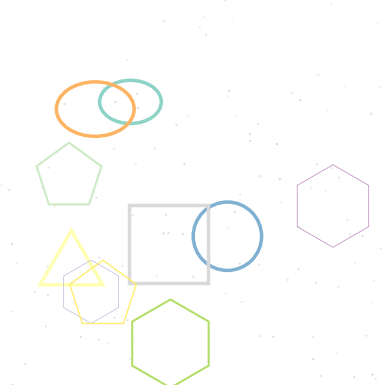[{"shape": "oval", "thickness": 2.5, "radius": 0.4, "center": [0.339, 0.735]}, {"shape": "triangle", "thickness": 2.5, "radius": 0.47, "center": [0.185, 0.307]}, {"shape": "hexagon", "thickness": 0.5, "radius": 0.41, "center": [0.237, 0.242]}, {"shape": "circle", "thickness": 2.5, "radius": 0.44, "center": [0.591, 0.386]}, {"shape": "oval", "thickness": 2.5, "radius": 0.5, "center": [0.247, 0.717]}, {"shape": "hexagon", "thickness": 1.5, "radius": 0.57, "center": [0.443, 0.107]}, {"shape": "square", "thickness": 2.5, "radius": 0.51, "center": [0.438, 0.366]}, {"shape": "hexagon", "thickness": 0.5, "radius": 0.54, "center": [0.865, 0.465]}, {"shape": "pentagon", "thickness": 1.5, "radius": 0.44, "center": [0.179, 0.541]}, {"shape": "pentagon", "thickness": 1, "radius": 0.45, "center": [0.267, 0.233]}]